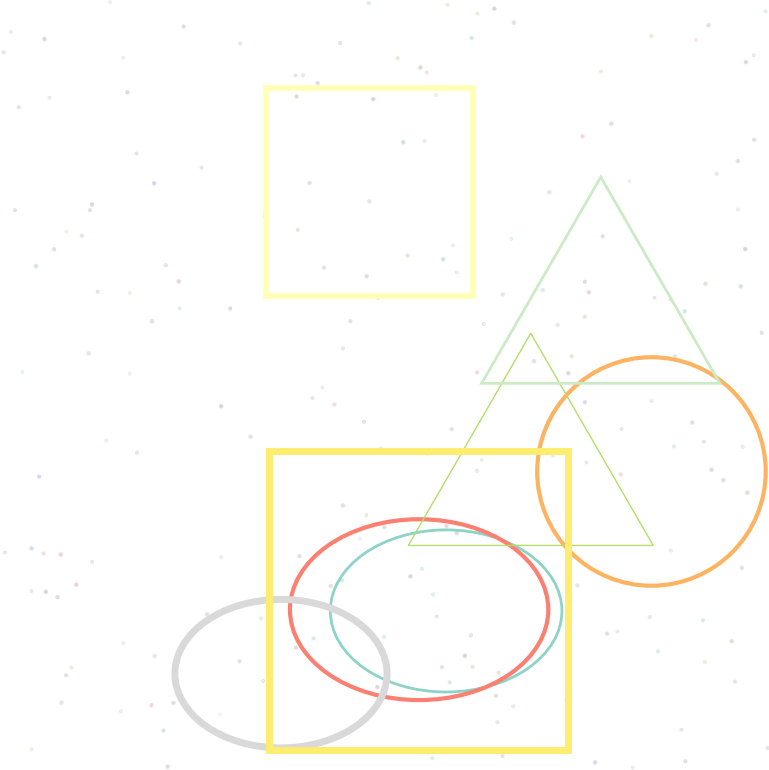[{"shape": "oval", "thickness": 1, "radius": 0.75, "center": [0.579, 0.207]}, {"shape": "square", "thickness": 2, "radius": 0.67, "center": [0.48, 0.751]}, {"shape": "oval", "thickness": 1.5, "radius": 0.84, "center": [0.544, 0.208]}, {"shape": "circle", "thickness": 1.5, "radius": 0.74, "center": [0.846, 0.388]}, {"shape": "triangle", "thickness": 0.5, "radius": 0.92, "center": [0.689, 0.383]}, {"shape": "oval", "thickness": 2.5, "radius": 0.69, "center": [0.365, 0.125]}, {"shape": "triangle", "thickness": 1, "radius": 0.89, "center": [0.78, 0.591]}, {"shape": "square", "thickness": 2.5, "radius": 0.97, "center": [0.543, 0.22]}]